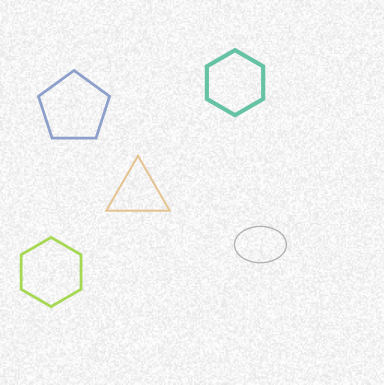[{"shape": "hexagon", "thickness": 3, "radius": 0.42, "center": [0.61, 0.785]}, {"shape": "pentagon", "thickness": 2, "radius": 0.49, "center": [0.192, 0.72]}, {"shape": "hexagon", "thickness": 2, "radius": 0.45, "center": [0.133, 0.293]}, {"shape": "triangle", "thickness": 1.5, "radius": 0.48, "center": [0.358, 0.5]}, {"shape": "oval", "thickness": 1, "radius": 0.34, "center": [0.677, 0.365]}]